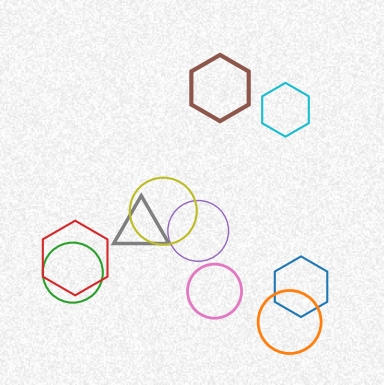[{"shape": "hexagon", "thickness": 1.5, "radius": 0.39, "center": [0.782, 0.255]}, {"shape": "circle", "thickness": 2, "radius": 0.41, "center": [0.752, 0.164]}, {"shape": "circle", "thickness": 1.5, "radius": 0.39, "center": [0.189, 0.292]}, {"shape": "hexagon", "thickness": 1.5, "radius": 0.48, "center": [0.195, 0.33]}, {"shape": "circle", "thickness": 1, "radius": 0.39, "center": [0.515, 0.4]}, {"shape": "hexagon", "thickness": 3, "radius": 0.43, "center": [0.572, 0.771]}, {"shape": "circle", "thickness": 2, "radius": 0.35, "center": [0.557, 0.244]}, {"shape": "triangle", "thickness": 2.5, "radius": 0.41, "center": [0.367, 0.409]}, {"shape": "circle", "thickness": 1.5, "radius": 0.44, "center": [0.424, 0.452]}, {"shape": "hexagon", "thickness": 1.5, "radius": 0.35, "center": [0.742, 0.715]}]